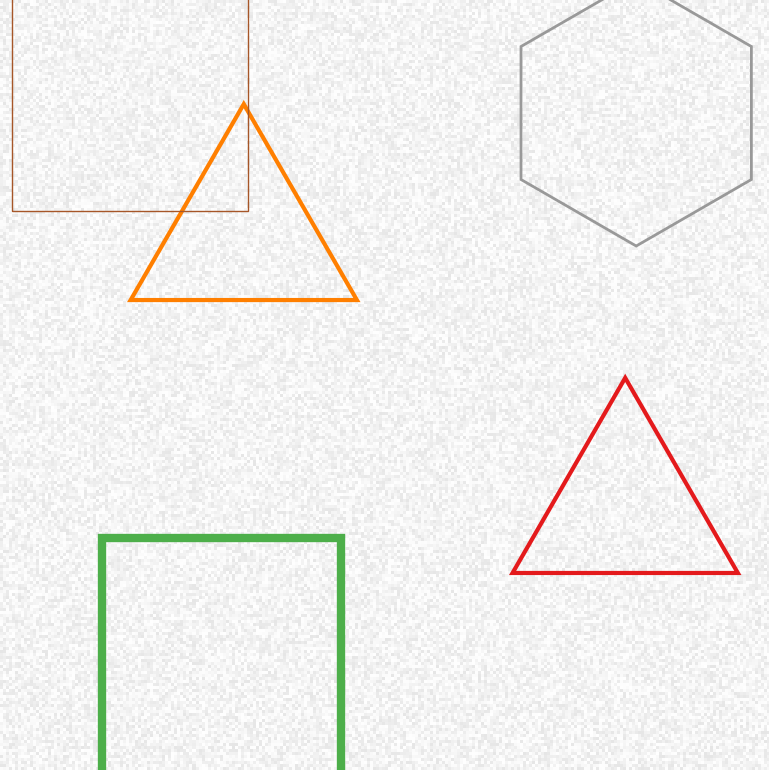[{"shape": "triangle", "thickness": 1.5, "radius": 0.84, "center": [0.812, 0.34]}, {"shape": "square", "thickness": 3, "radius": 0.78, "center": [0.287, 0.146]}, {"shape": "triangle", "thickness": 1.5, "radius": 0.85, "center": [0.317, 0.695]}, {"shape": "square", "thickness": 0.5, "radius": 0.76, "center": [0.169, 0.879]}, {"shape": "hexagon", "thickness": 1, "radius": 0.86, "center": [0.826, 0.853]}]